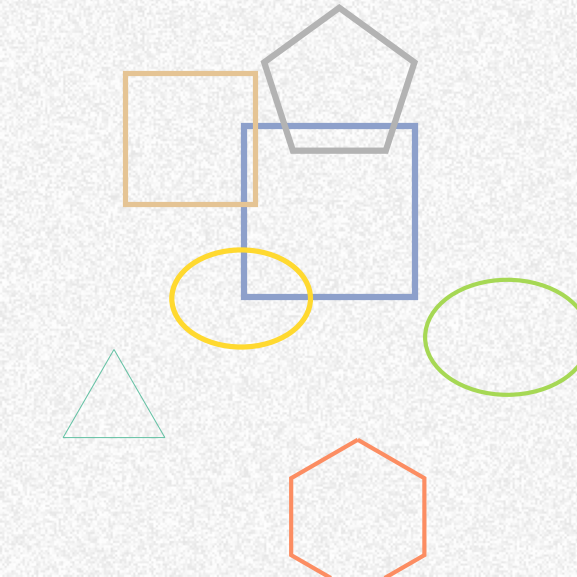[{"shape": "triangle", "thickness": 0.5, "radius": 0.51, "center": [0.197, 0.292]}, {"shape": "hexagon", "thickness": 2, "radius": 0.67, "center": [0.62, 0.104]}, {"shape": "square", "thickness": 3, "radius": 0.74, "center": [0.57, 0.633]}, {"shape": "oval", "thickness": 2, "radius": 0.71, "center": [0.878, 0.415]}, {"shape": "oval", "thickness": 2.5, "radius": 0.6, "center": [0.418, 0.482]}, {"shape": "square", "thickness": 2.5, "radius": 0.57, "center": [0.329, 0.759]}, {"shape": "pentagon", "thickness": 3, "radius": 0.68, "center": [0.588, 0.849]}]